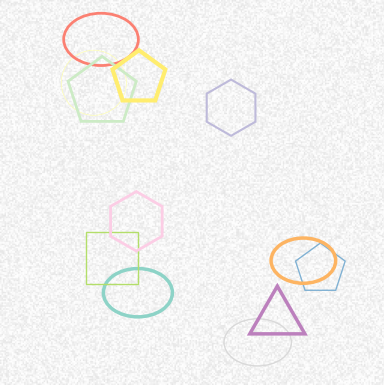[{"shape": "oval", "thickness": 2.5, "radius": 0.45, "center": [0.358, 0.24]}, {"shape": "circle", "thickness": 0.5, "radius": 0.42, "center": [0.244, 0.785]}, {"shape": "hexagon", "thickness": 1.5, "radius": 0.37, "center": [0.6, 0.72]}, {"shape": "oval", "thickness": 2, "radius": 0.48, "center": [0.262, 0.898]}, {"shape": "pentagon", "thickness": 1, "radius": 0.34, "center": [0.832, 0.301]}, {"shape": "oval", "thickness": 2.5, "radius": 0.42, "center": [0.788, 0.323]}, {"shape": "square", "thickness": 1, "radius": 0.34, "center": [0.291, 0.33]}, {"shape": "hexagon", "thickness": 2, "radius": 0.39, "center": [0.354, 0.425]}, {"shape": "oval", "thickness": 1, "radius": 0.44, "center": [0.669, 0.111]}, {"shape": "triangle", "thickness": 2.5, "radius": 0.41, "center": [0.72, 0.174]}, {"shape": "pentagon", "thickness": 2, "radius": 0.47, "center": [0.265, 0.76]}, {"shape": "pentagon", "thickness": 3, "radius": 0.36, "center": [0.361, 0.797]}]